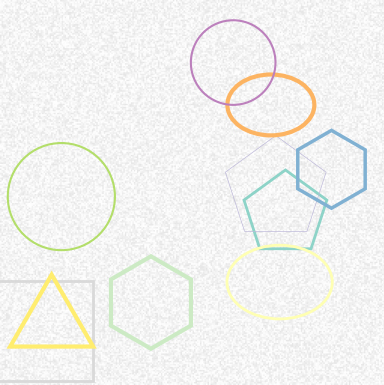[{"shape": "pentagon", "thickness": 2, "radius": 0.57, "center": [0.741, 0.445]}, {"shape": "oval", "thickness": 2, "radius": 0.68, "center": [0.726, 0.267]}, {"shape": "pentagon", "thickness": 0.5, "radius": 0.69, "center": [0.716, 0.51]}, {"shape": "hexagon", "thickness": 2.5, "radius": 0.51, "center": [0.861, 0.56]}, {"shape": "oval", "thickness": 3, "radius": 0.56, "center": [0.704, 0.727]}, {"shape": "circle", "thickness": 1.5, "radius": 0.7, "center": [0.159, 0.489]}, {"shape": "square", "thickness": 2, "radius": 0.65, "center": [0.112, 0.141]}, {"shape": "circle", "thickness": 1.5, "radius": 0.55, "center": [0.606, 0.838]}, {"shape": "hexagon", "thickness": 3, "radius": 0.6, "center": [0.392, 0.214]}, {"shape": "triangle", "thickness": 3, "radius": 0.62, "center": [0.134, 0.162]}]